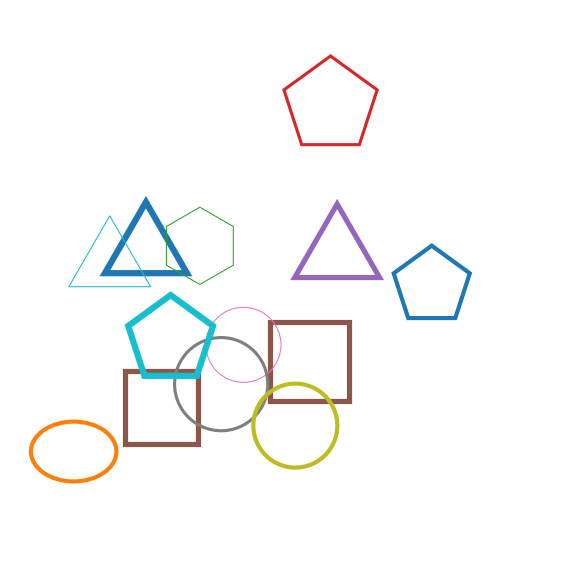[{"shape": "pentagon", "thickness": 2, "radius": 0.35, "center": [0.748, 0.504]}, {"shape": "triangle", "thickness": 3, "radius": 0.41, "center": [0.253, 0.567]}, {"shape": "oval", "thickness": 2, "radius": 0.37, "center": [0.128, 0.217]}, {"shape": "hexagon", "thickness": 0.5, "radius": 0.33, "center": [0.346, 0.573]}, {"shape": "pentagon", "thickness": 1.5, "radius": 0.42, "center": [0.572, 0.817]}, {"shape": "triangle", "thickness": 2.5, "radius": 0.42, "center": [0.584, 0.561]}, {"shape": "square", "thickness": 2.5, "radius": 0.31, "center": [0.279, 0.294]}, {"shape": "square", "thickness": 2.5, "radius": 0.34, "center": [0.536, 0.373]}, {"shape": "circle", "thickness": 0.5, "radius": 0.33, "center": [0.422, 0.402]}, {"shape": "circle", "thickness": 1.5, "radius": 0.4, "center": [0.383, 0.334]}, {"shape": "circle", "thickness": 2, "radius": 0.36, "center": [0.511, 0.262]}, {"shape": "pentagon", "thickness": 3, "radius": 0.39, "center": [0.295, 0.411]}, {"shape": "triangle", "thickness": 0.5, "radius": 0.41, "center": [0.19, 0.544]}]